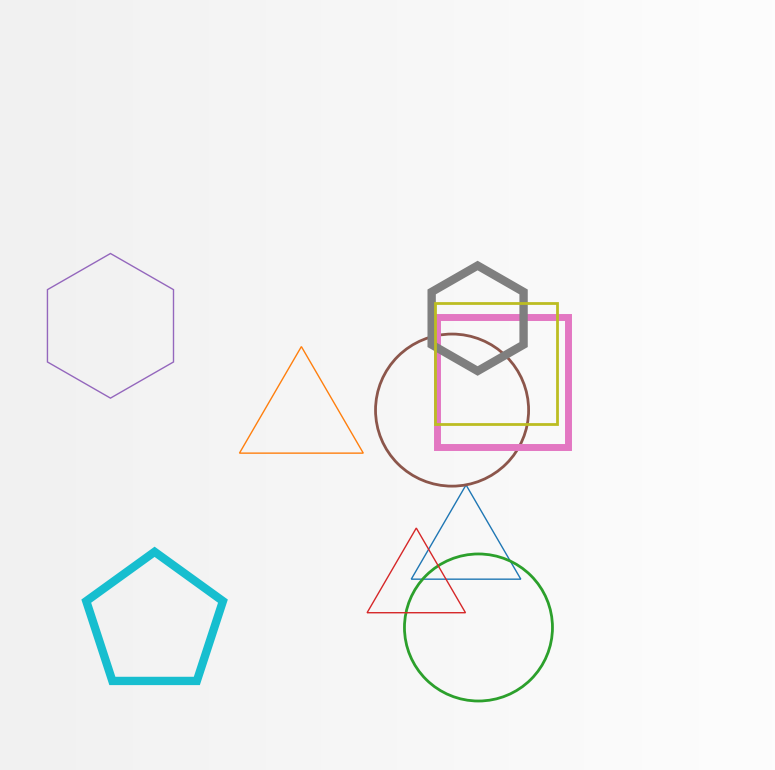[{"shape": "triangle", "thickness": 0.5, "radius": 0.41, "center": [0.601, 0.289]}, {"shape": "triangle", "thickness": 0.5, "radius": 0.46, "center": [0.389, 0.458]}, {"shape": "circle", "thickness": 1, "radius": 0.48, "center": [0.617, 0.185]}, {"shape": "triangle", "thickness": 0.5, "radius": 0.37, "center": [0.537, 0.241]}, {"shape": "hexagon", "thickness": 0.5, "radius": 0.47, "center": [0.143, 0.577]}, {"shape": "circle", "thickness": 1, "radius": 0.49, "center": [0.583, 0.467]}, {"shape": "square", "thickness": 2.5, "radius": 0.42, "center": [0.648, 0.504]}, {"shape": "hexagon", "thickness": 3, "radius": 0.34, "center": [0.616, 0.587]}, {"shape": "square", "thickness": 1, "radius": 0.39, "center": [0.64, 0.528]}, {"shape": "pentagon", "thickness": 3, "radius": 0.46, "center": [0.199, 0.191]}]